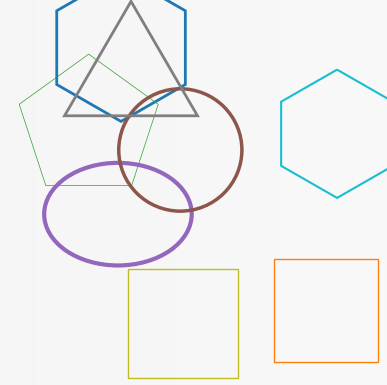[{"shape": "hexagon", "thickness": 2, "radius": 0.96, "center": [0.312, 0.876]}, {"shape": "square", "thickness": 1, "radius": 0.67, "center": [0.842, 0.193]}, {"shape": "pentagon", "thickness": 0.5, "radius": 0.94, "center": [0.229, 0.671]}, {"shape": "oval", "thickness": 3, "radius": 0.95, "center": [0.304, 0.444]}, {"shape": "circle", "thickness": 2.5, "radius": 0.79, "center": [0.465, 0.61]}, {"shape": "triangle", "thickness": 2, "radius": 0.99, "center": [0.338, 0.798]}, {"shape": "square", "thickness": 1, "radius": 0.71, "center": [0.473, 0.159]}, {"shape": "hexagon", "thickness": 1.5, "radius": 0.83, "center": [0.87, 0.653]}]